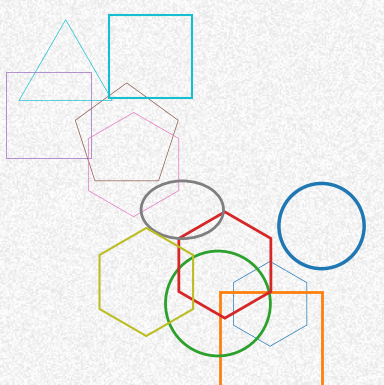[{"shape": "circle", "thickness": 2.5, "radius": 0.55, "center": [0.835, 0.413]}, {"shape": "hexagon", "thickness": 0.5, "radius": 0.55, "center": [0.702, 0.211]}, {"shape": "square", "thickness": 2, "radius": 0.67, "center": [0.704, 0.109]}, {"shape": "circle", "thickness": 2, "radius": 0.68, "center": [0.566, 0.212]}, {"shape": "hexagon", "thickness": 2, "radius": 0.69, "center": [0.584, 0.312]}, {"shape": "square", "thickness": 0.5, "radius": 0.56, "center": [0.126, 0.702]}, {"shape": "pentagon", "thickness": 0.5, "radius": 0.7, "center": [0.329, 0.644]}, {"shape": "hexagon", "thickness": 0.5, "radius": 0.68, "center": [0.347, 0.573]}, {"shape": "oval", "thickness": 2, "radius": 0.53, "center": [0.474, 0.455]}, {"shape": "hexagon", "thickness": 1.5, "radius": 0.7, "center": [0.38, 0.268]}, {"shape": "square", "thickness": 1.5, "radius": 0.54, "center": [0.391, 0.853]}, {"shape": "triangle", "thickness": 0.5, "radius": 0.7, "center": [0.171, 0.809]}]